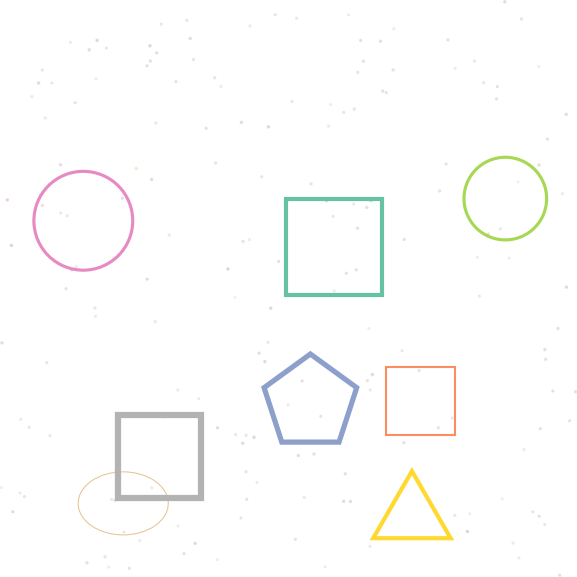[{"shape": "square", "thickness": 2, "radius": 0.42, "center": [0.579, 0.572]}, {"shape": "square", "thickness": 1, "radius": 0.3, "center": [0.727, 0.305]}, {"shape": "pentagon", "thickness": 2.5, "radius": 0.42, "center": [0.537, 0.302]}, {"shape": "circle", "thickness": 1.5, "radius": 0.43, "center": [0.144, 0.617]}, {"shape": "circle", "thickness": 1.5, "radius": 0.36, "center": [0.875, 0.655]}, {"shape": "triangle", "thickness": 2, "radius": 0.39, "center": [0.713, 0.106]}, {"shape": "oval", "thickness": 0.5, "radius": 0.39, "center": [0.213, 0.127]}, {"shape": "square", "thickness": 3, "radius": 0.36, "center": [0.276, 0.209]}]